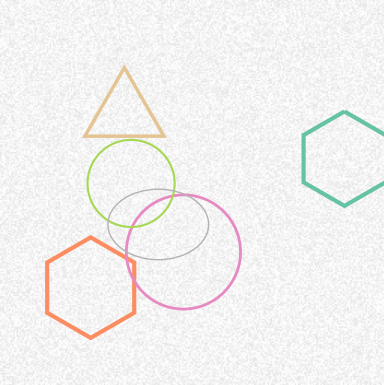[{"shape": "hexagon", "thickness": 3, "radius": 0.61, "center": [0.895, 0.588]}, {"shape": "hexagon", "thickness": 3, "radius": 0.65, "center": [0.236, 0.253]}, {"shape": "circle", "thickness": 2, "radius": 0.74, "center": [0.476, 0.346]}, {"shape": "circle", "thickness": 1.5, "radius": 0.57, "center": [0.34, 0.524]}, {"shape": "triangle", "thickness": 2.5, "radius": 0.59, "center": [0.323, 0.706]}, {"shape": "oval", "thickness": 1, "radius": 0.65, "center": [0.411, 0.417]}]